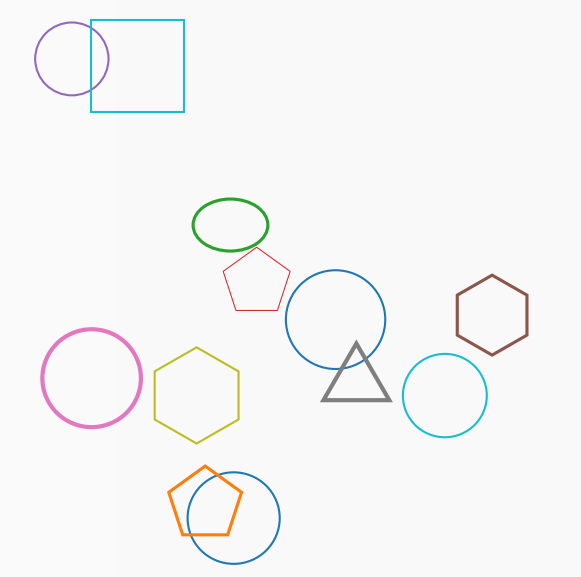[{"shape": "circle", "thickness": 1, "radius": 0.4, "center": [0.402, 0.102]}, {"shape": "circle", "thickness": 1, "radius": 0.43, "center": [0.577, 0.446]}, {"shape": "pentagon", "thickness": 1.5, "radius": 0.33, "center": [0.353, 0.126]}, {"shape": "oval", "thickness": 1.5, "radius": 0.32, "center": [0.397, 0.609]}, {"shape": "pentagon", "thickness": 0.5, "radius": 0.3, "center": [0.442, 0.511]}, {"shape": "circle", "thickness": 1, "radius": 0.32, "center": [0.124, 0.897]}, {"shape": "hexagon", "thickness": 1.5, "radius": 0.35, "center": [0.847, 0.453]}, {"shape": "circle", "thickness": 2, "radius": 0.42, "center": [0.158, 0.344]}, {"shape": "triangle", "thickness": 2, "radius": 0.33, "center": [0.613, 0.339]}, {"shape": "hexagon", "thickness": 1, "radius": 0.42, "center": [0.338, 0.314]}, {"shape": "circle", "thickness": 1, "radius": 0.36, "center": [0.765, 0.314]}, {"shape": "square", "thickness": 1, "radius": 0.4, "center": [0.236, 0.885]}]